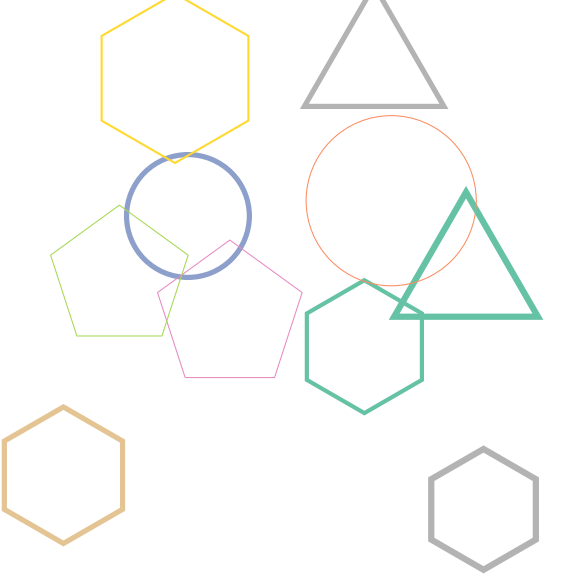[{"shape": "triangle", "thickness": 3, "radius": 0.72, "center": [0.807, 0.523]}, {"shape": "hexagon", "thickness": 2, "radius": 0.58, "center": [0.631, 0.399]}, {"shape": "circle", "thickness": 0.5, "radius": 0.74, "center": [0.677, 0.652]}, {"shape": "circle", "thickness": 2.5, "radius": 0.53, "center": [0.325, 0.625]}, {"shape": "pentagon", "thickness": 0.5, "radius": 0.66, "center": [0.398, 0.452]}, {"shape": "pentagon", "thickness": 0.5, "radius": 0.63, "center": [0.207, 0.519]}, {"shape": "hexagon", "thickness": 1, "radius": 0.73, "center": [0.303, 0.864]}, {"shape": "hexagon", "thickness": 2.5, "radius": 0.59, "center": [0.11, 0.176]}, {"shape": "hexagon", "thickness": 3, "radius": 0.52, "center": [0.837, 0.117]}, {"shape": "triangle", "thickness": 2.5, "radius": 0.7, "center": [0.648, 0.885]}]